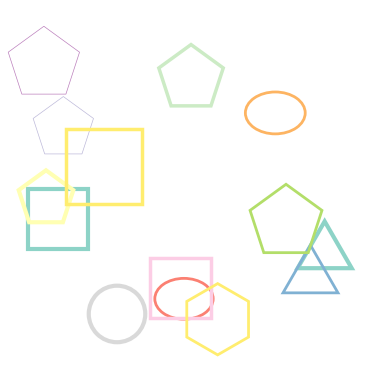[{"shape": "square", "thickness": 3, "radius": 0.39, "center": [0.151, 0.431]}, {"shape": "triangle", "thickness": 3, "radius": 0.41, "center": [0.843, 0.344]}, {"shape": "pentagon", "thickness": 3, "radius": 0.37, "center": [0.12, 0.483]}, {"shape": "pentagon", "thickness": 0.5, "radius": 0.41, "center": [0.164, 0.667]}, {"shape": "oval", "thickness": 2, "radius": 0.38, "center": [0.478, 0.224]}, {"shape": "triangle", "thickness": 2, "radius": 0.41, "center": [0.806, 0.281]}, {"shape": "oval", "thickness": 2, "radius": 0.39, "center": [0.715, 0.707]}, {"shape": "pentagon", "thickness": 2, "radius": 0.49, "center": [0.743, 0.423]}, {"shape": "square", "thickness": 2.5, "radius": 0.39, "center": [0.469, 0.252]}, {"shape": "circle", "thickness": 3, "radius": 0.37, "center": [0.304, 0.185]}, {"shape": "pentagon", "thickness": 0.5, "radius": 0.49, "center": [0.114, 0.834]}, {"shape": "pentagon", "thickness": 2.5, "radius": 0.44, "center": [0.496, 0.796]}, {"shape": "square", "thickness": 2.5, "radius": 0.49, "center": [0.27, 0.568]}, {"shape": "hexagon", "thickness": 2, "radius": 0.46, "center": [0.565, 0.171]}]